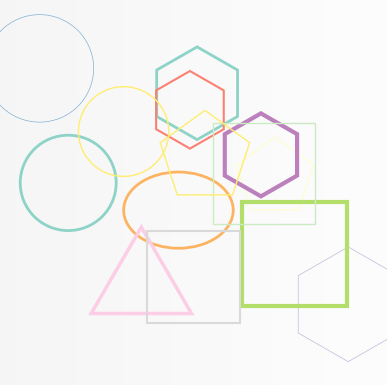[{"shape": "hexagon", "thickness": 2, "radius": 0.6, "center": [0.509, 0.758]}, {"shape": "circle", "thickness": 2, "radius": 0.62, "center": [0.176, 0.525]}, {"shape": "pentagon", "thickness": 0.5, "radius": 0.52, "center": [0.71, 0.539]}, {"shape": "hexagon", "thickness": 0.5, "radius": 0.75, "center": [0.899, 0.21]}, {"shape": "hexagon", "thickness": 1.5, "radius": 0.5, "center": [0.49, 0.715]}, {"shape": "circle", "thickness": 0.5, "radius": 0.7, "center": [0.102, 0.822]}, {"shape": "oval", "thickness": 2, "radius": 0.71, "center": [0.46, 0.454]}, {"shape": "square", "thickness": 3, "radius": 0.68, "center": [0.76, 0.339]}, {"shape": "triangle", "thickness": 2.5, "radius": 0.75, "center": [0.365, 0.26]}, {"shape": "square", "thickness": 1.5, "radius": 0.6, "center": [0.499, 0.28]}, {"shape": "hexagon", "thickness": 3, "radius": 0.54, "center": [0.673, 0.598]}, {"shape": "square", "thickness": 1, "radius": 0.66, "center": [0.681, 0.549]}, {"shape": "pentagon", "thickness": 1, "radius": 0.61, "center": [0.529, 0.592]}, {"shape": "circle", "thickness": 1, "radius": 0.58, "center": [0.319, 0.658]}]